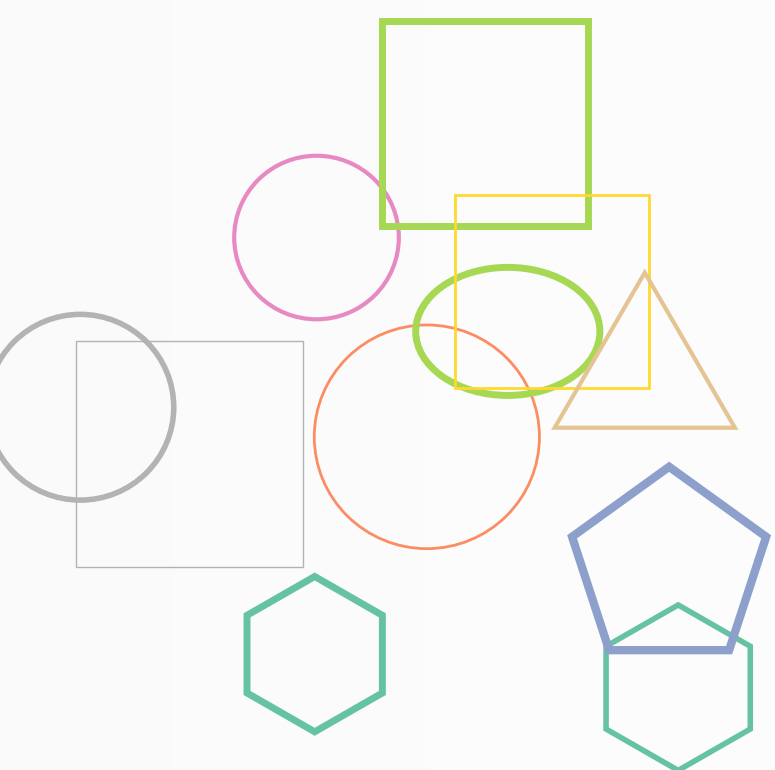[{"shape": "hexagon", "thickness": 2.5, "radius": 0.5, "center": [0.406, 0.15]}, {"shape": "hexagon", "thickness": 2, "radius": 0.54, "center": [0.875, 0.107]}, {"shape": "circle", "thickness": 1, "radius": 0.73, "center": [0.551, 0.433]}, {"shape": "pentagon", "thickness": 3, "radius": 0.66, "center": [0.863, 0.262]}, {"shape": "circle", "thickness": 1.5, "radius": 0.53, "center": [0.408, 0.692]}, {"shape": "oval", "thickness": 2.5, "radius": 0.59, "center": [0.655, 0.57]}, {"shape": "square", "thickness": 2.5, "radius": 0.67, "center": [0.626, 0.839]}, {"shape": "square", "thickness": 1, "radius": 0.63, "center": [0.712, 0.621]}, {"shape": "triangle", "thickness": 1.5, "radius": 0.67, "center": [0.832, 0.512]}, {"shape": "circle", "thickness": 2, "radius": 0.6, "center": [0.104, 0.471]}, {"shape": "square", "thickness": 0.5, "radius": 0.73, "center": [0.245, 0.41]}]